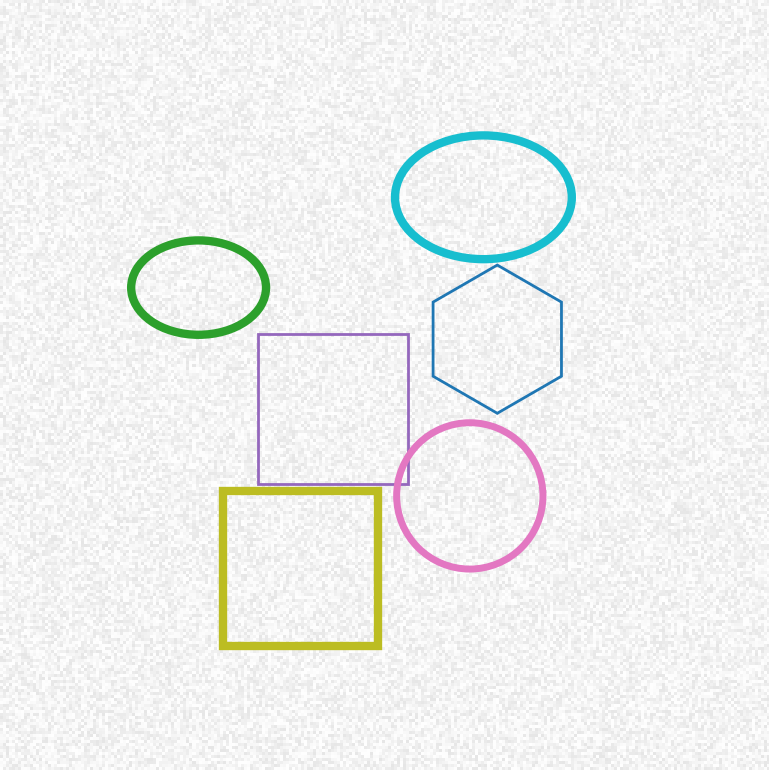[{"shape": "hexagon", "thickness": 1, "radius": 0.48, "center": [0.646, 0.56]}, {"shape": "oval", "thickness": 3, "radius": 0.44, "center": [0.258, 0.627]}, {"shape": "square", "thickness": 1, "radius": 0.49, "center": [0.432, 0.468]}, {"shape": "circle", "thickness": 2.5, "radius": 0.48, "center": [0.61, 0.356]}, {"shape": "square", "thickness": 3, "radius": 0.5, "center": [0.39, 0.261]}, {"shape": "oval", "thickness": 3, "radius": 0.57, "center": [0.628, 0.744]}]